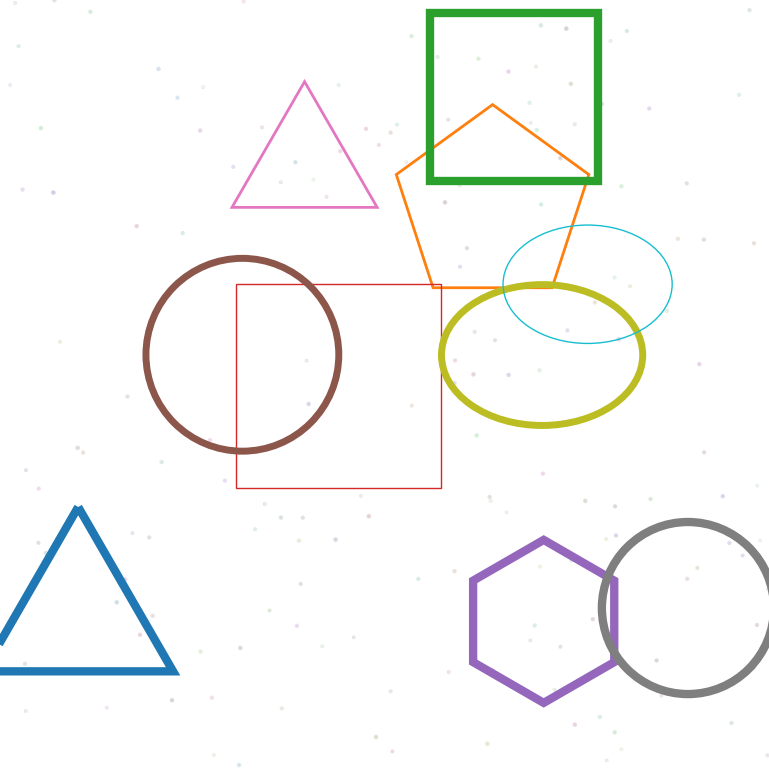[{"shape": "triangle", "thickness": 3, "radius": 0.71, "center": [0.102, 0.199]}, {"shape": "pentagon", "thickness": 1, "radius": 0.66, "center": [0.64, 0.733]}, {"shape": "square", "thickness": 3, "radius": 0.54, "center": [0.668, 0.874]}, {"shape": "square", "thickness": 0.5, "radius": 0.66, "center": [0.44, 0.499]}, {"shape": "hexagon", "thickness": 3, "radius": 0.53, "center": [0.706, 0.193]}, {"shape": "circle", "thickness": 2.5, "radius": 0.63, "center": [0.315, 0.539]}, {"shape": "triangle", "thickness": 1, "radius": 0.54, "center": [0.396, 0.785]}, {"shape": "circle", "thickness": 3, "radius": 0.56, "center": [0.893, 0.21]}, {"shape": "oval", "thickness": 2.5, "radius": 0.65, "center": [0.704, 0.539]}, {"shape": "oval", "thickness": 0.5, "radius": 0.55, "center": [0.763, 0.631]}]